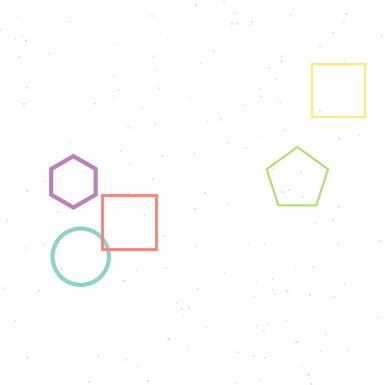[{"shape": "circle", "thickness": 3, "radius": 0.37, "center": [0.21, 0.333]}, {"shape": "square", "thickness": 2, "radius": 0.35, "center": [0.335, 0.423]}, {"shape": "pentagon", "thickness": 1.5, "radius": 0.42, "center": [0.772, 0.534]}, {"shape": "hexagon", "thickness": 3, "radius": 0.33, "center": [0.191, 0.528]}, {"shape": "square", "thickness": 1.5, "radius": 0.34, "center": [0.878, 0.764]}]